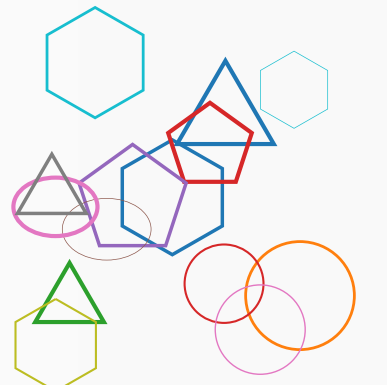[{"shape": "triangle", "thickness": 3, "radius": 0.72, "center": [0.582, 0.698]}, {"shape": "hexagon", "thickness": 2.5, "radius": 0.75, "center": [0.445, 0.488]}, {"shape": "circle", "thickness": 2, "radius": 0.7, "center": [0.774, 0.232]}, {"shape": "triangle", "thickness": 3, "radius": 0.51, "center": [0.18, 0.215]}, {"shape": "circle", "thickness": 1.5, "radius": 0.51, "center": [0.578, 0.263]}, {"shape": "pentagon", "thickness": 3, "radius": 0.57, "center": [0.542, 0.62]}, {"shape": "pentagon", "thickness": 2.5, "radius": 0.73, "center": [0.342, 0.479]}, {"shape": "oval", "thickness": 0.5, "radius": 0.57, "center": [0.275, 0.405]}, {"shape": "circle", "thickness": 1, "radius": 0.58, "center": [0.672, 0.144]}, {"shape": "oval", "thickness": 3, "radius": 0.54, "center": [0.143, 0.463]}, {"shape": "triangle", "thickness": 2.5, "radius": 0.51, "center": [0.134, 0.497]}, {"shape": "hexagon", "thickness": 1.5, "radius": 0.6, "center": [0.144, 0.104]}, {"shape": "hexagon", "thickness": 0.5, "radius": 0.5, "center": [0.759, 0.767]}, {"shape": "hexagon", "thickness": 2, "radius": 0.72, "center": [0.245, 0.837]}]